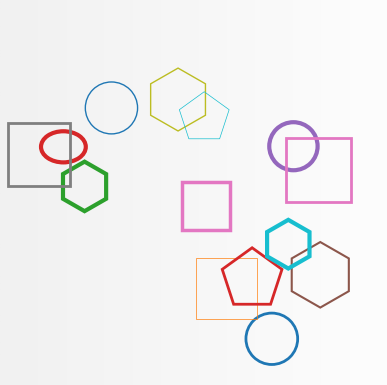[{"shape": "circle", "thickness": 1, "radius": 0.34, "center": [0.288, 0.72]}, {"shape": "circle", "thickness": 2, "radius": 0.33, "center": [0.701, 0.12]}, {"shape": "square", "thickness": 0.5, "radius": 0.4, "center": [0.585, 0.251]}, {"shape": "hexagon", "thickness": 3, "radius": 0.32, "center": [0.218, 0.516]}, {"shape": "oval", "thickness": 3, "radius": 0.29, "center": [0.164, 0.619]}, {"shape": "pentagon", "thickness": 2, "radius": 0.41, "center": [0.651, 0.275]}, {"shape": "circle", "thickness": 3, "radius": 0.31, "center": [0.757, 0.62]}, {"shape": "hexagon", "thickness": 1.5, "radius": 0.43, "center": [0.827, 0.286]}, {"shape": "square", "thickness": 2.5, "radius": 0.31, "center": [0.531, 0.464]}, {"shape": "square", "thickness": 2, "radius": 0.41, "center": [0.822, 0.559]}, {"shape": "square", "thickness": 2, "radius": 0.4, "center": [0.101, 0.599]}, {"shape": "hexagon", "thickness": 1, "radius": 0.41, "center": [0.459, 0.741]}, {"shape": "pentagon", "thickness": 0.5, "radius": 0.34, "center": [0.527, 0.694]}, {"shape": "hexagon", "thickness": 3, "radius": 0.32, "center": [0.744, 0.366]}]